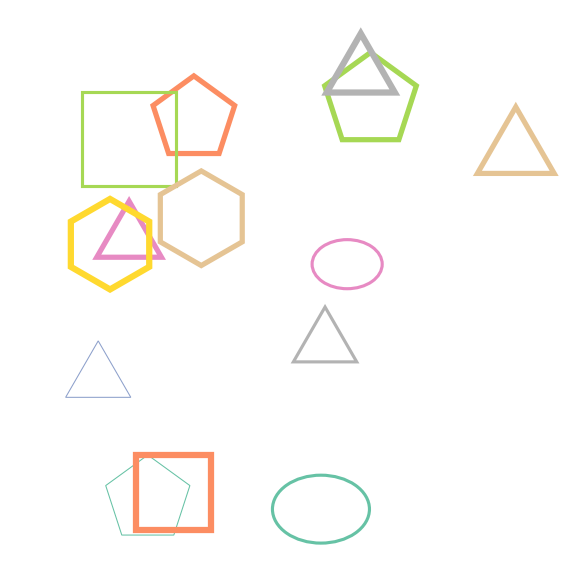[{"shape": "oval", "thickness": 1.5, "radius": 0.42, "center": [0.556, 0.117]}, {"shape": "pentagon", "thickness": 0.5, "radius": 0.38, "center": [0.256, 0.135]}, {"shape": "square", "thickness": 3, "radius": 0.33, "center": [0.3, 0.146]}, {"shape": "pentagon", "thickness": 2.5, "radius": 0.37, "center": [0.336, 0.793]}, {"shape": "triangle", "thickness": 0.5, "radius": 0.33, "center": [0.17, 0.344]}, {"shape": "oval", "thickness": 1.5, "radius": 0.3, "center": [0.601, 0.542]}, {"shape": "triangle", "thickness": 2.5, "radius": 0.32, "center": [0.224, 0.586]}, {"shape": "pentagon", "thickness": 2.5, "radius": 0.42, "center": [0.642, 0.825]}, {"shape": "square", "thickness": 1.5, "radius": 0.41, "center": [0.224, 0.758]}, {"shape": "hexagon", "thickness": 3, "radius": 0.39, "center": [0.191, 0.576]}, {"shape": "hexagon", "thickness": 2.5, "radius": 0.41, "center": [0.349, 0.621]}, {"shape": "triangle", "thickness": 2.5, "radius": 0.38, "center": [0.893, 0.737]}, {"shape": "triangle", "thickness": 1.5, "radius": 0.32, "center": [0.563, 0.404]}, {"shape": "triangle", "thickness": 3, "radius": 0.34, "center": [0.625, 0.873]}]